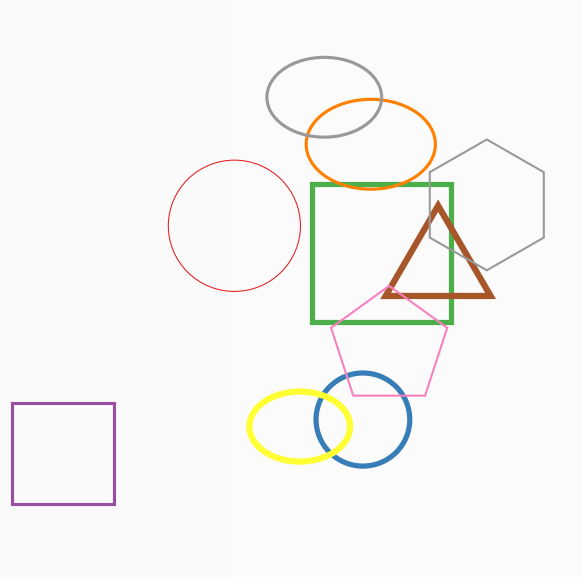[{"shape": "circle", "thickness": 0.5, "radius": 0.57, "center": [0.403, 0.608]}, {"shape": "circle", "thickness": 2.5, "radius": 0.4, "center": [0.624, 0.273]}, {"shape": "square", "thickness": 2.5, "radius": 0.6, "center": [0.657, 0.562]}, {"shape": "square", "thickness": 1.5, "radius": 0.44, "center": [0.108, 0.214]}, {"shape": "oval", "thickness": 1.5, "radius": 0.56, "center": [0.638, 0.749]}, {"shape": "oval", "thickness": 3, "radius": 0.43, "center": [0.516, 0.26]}, {"shape": "triangle", "thickness": 3, "radius": 0.52, "center": [0.754, 0.539]}, {"shape": "pentagon", "thickness": 1, "radius": 0.53, "center": [0.67, 0.399]}, {"shape": "hexagon", "thickness": 1, "radius": 0.57, "center": [0.837, 0.644]}, {"shape": "oval", "thickness": 1.5, "radius": 0.49, "center": [0.558, 0.831]}]